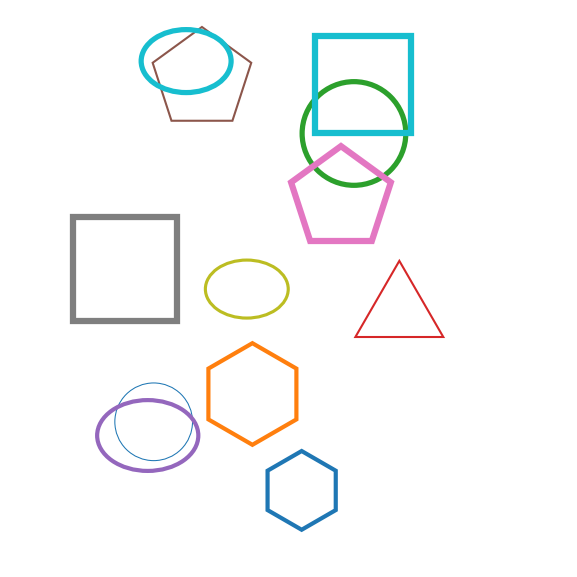[{"shape": "circle", "thickness": 0.5, "radius": 0.34, "center": [0.266, 0.269]}, {"shape": "hexagon", "thickness": 2, "radius": 0.34, "center": [0.522, 0.15]}, {"shape": "hexagon", "thickness": 2, "radius": 0.44, "center": [0.437, 0.317]}, {"shape": "circle", "thickness": 2.5, "radius": 0.45, "center": [0.613, 0.768]}, {"shape": "triangle", "thickness": 1, "radius": 0.44, "center": [0.691, 0.46]}, {"shape": "oval", "thickness": 2, "radius": 0.44, "center": [0.256, 0.245]}, {"shape": "pentagon", "thickness": 1, "radius": 0.45, "center": [0.35, 0.863]}, {"shape": "pentagon", "thickness": 3, "radius": 0.45, "center": [0.59, 0.655]}, {"shape": "square", "thickness": 3, "radius": 0.45, "center": [0.217, 0.533]}, {"shape": "oval", "thickness": 1.5, "radius": 0.36, "center": [0.427, 0.499]}, {"shape": "square", "thickness": 3, "radius": 0.42, "center": [0.629, 0.852]}, {"shape": "oval", "thickness": 2.5, "radius": 0.39, "center": [0.322, 0.893]}]